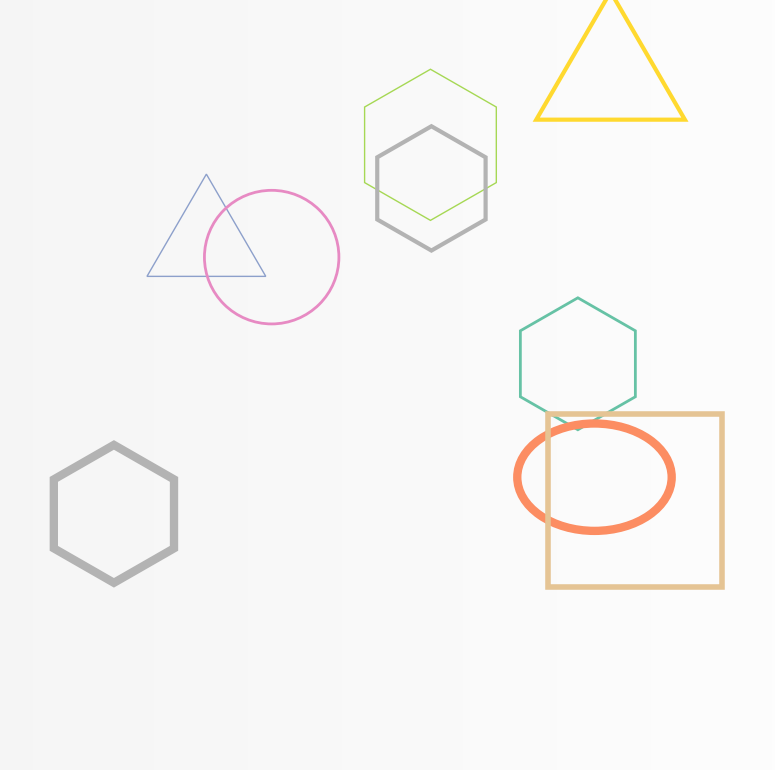[{"shape": "hexagon", "thickness": 1, "radius": 0.43, "center": [0.746, 0.528]}, {"shape": "oval", "thickness": 3, "radius": 0.5, "center": [0.767, 0.38]}, {"shape": "triangle", "thickness": 0.5, "radius": 0.44, "center": [0.266, 0.685]}, {"shape": "circle", "thickness": 1, "radius": 0.43, "center": [0.351, 0.666]}, {"shape": "hexagon", "thickness": 0.5, "radius": 0.49, "center": [0.555, 0.812]}, {"shape": "triangle", "thickness": 1.5, "radius": 0.55, "center": [0.788, 0.9]}, {"shape": "square", "thickness": 2, "radius": 0.56, "center": [0.819, 0.35]}, {"shape": "hexagon", "thickness": 3, "radius": 0.45, "center": [0.147, 0.333]}, {"shape": "hexagon", "thickness": 1.5, "radius": 0.4, "center": [0.557, 0.755]}]